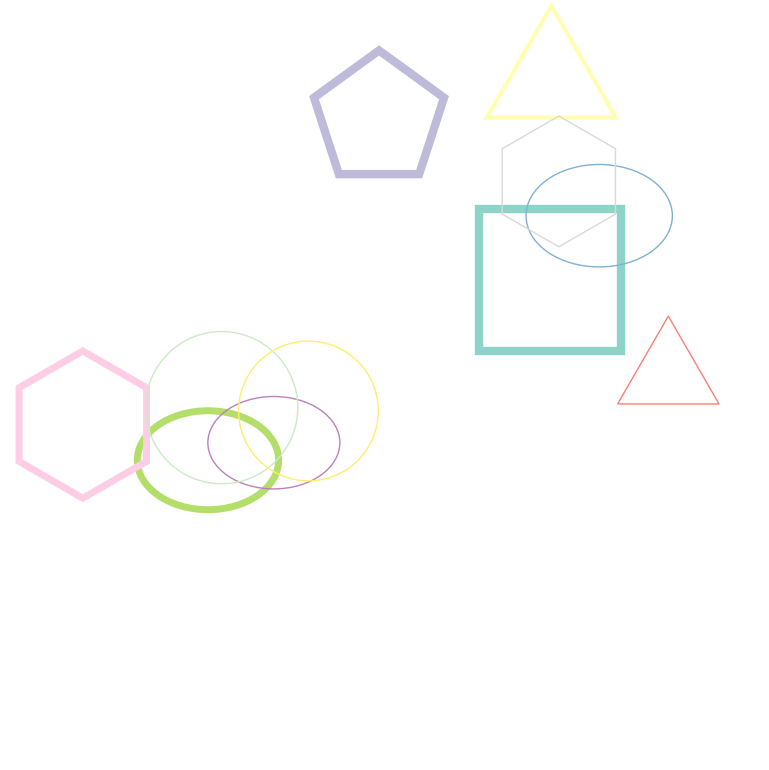[{"shape": "square", "thickness": 3, "radius": 0.46, "center": [0.714, 0.636]}, {"shape": "triangle", "thickness": 1.5, "radius": 0.48, "center": [0.716, 0.896]}, {"shape": "pentagon", "thickness": 3, "radius": 0.44, "center": [0.492, 0.846]}, {"shape": "triangle", "thickness": 0.5, "radius": 0.38, "center": [0.868, 0.513]}, {"shape": "oval", "thickness": 0.5, "radius": 0.48, "center": [0.778, 0.72]}, {"shape": "oval", "thickness": 2.5, "radius": 0.46, "center": [0.27, 0.402]}, {"shape": "hexagon", "thickness": 2.5, "radius": 0.48, "center": [0.108, 0.449]}, {"shape": "hexagon", "thickness": 0.5, "radius": 0.42, "center": [0.726, 0.764]}, {"shape": "oval", "thickness": 0.5, "radius": 0.43, "center": [0.356, 0.425]}, {"shape": "circle", "thickness": 0.5, "radius": 0.49, "center": [0.288, 0.471]}, {"shape": "circle", "thickness": 0.5, "radius": 0.45, "center": [0.401, 0.466]}]